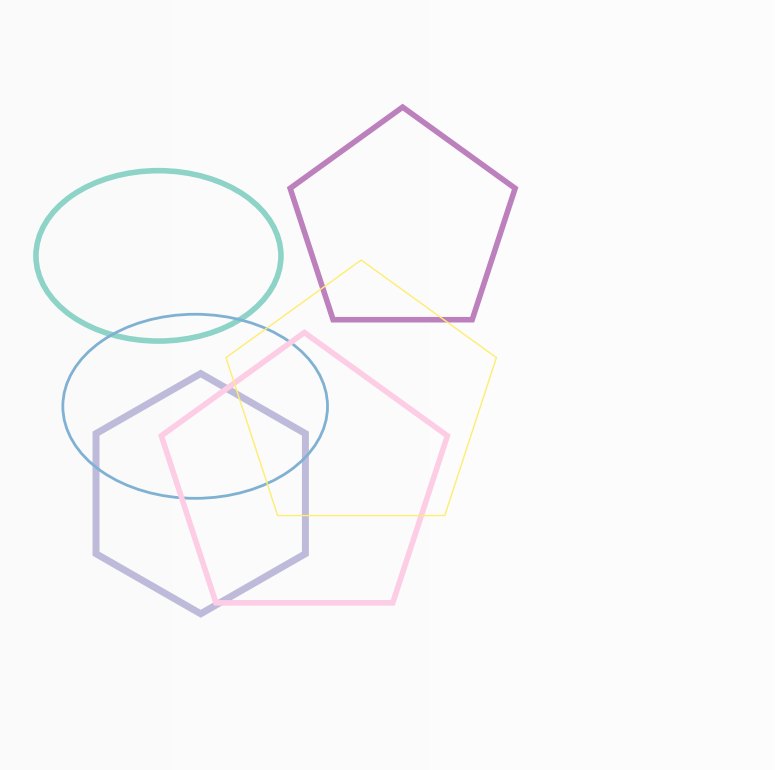[{"shape": "oval", "thickness": 2, "radius": 0.79, "center": [0.204, 0.668]}, {"shape": "hexagon", "thickness": 2.5, "radius": 0.78, "center": [0.259, 0.359]}, {"shape": "oval", "thickness": 1, "radius": 0.85, "center": [0.252, 0.472]}, {"shape": "pentagon", "thickness": 2, "radius": 0.97, "center": [0.393, 0.374]}, {"shape": "pentagon", "thickness": 2, "radius": 0.76, "center": [0.52, 0.708]}, {"shape": "pentagon", "thickness": 0.5, "radius": 0.92, "center": [0.466, 0.479]}]